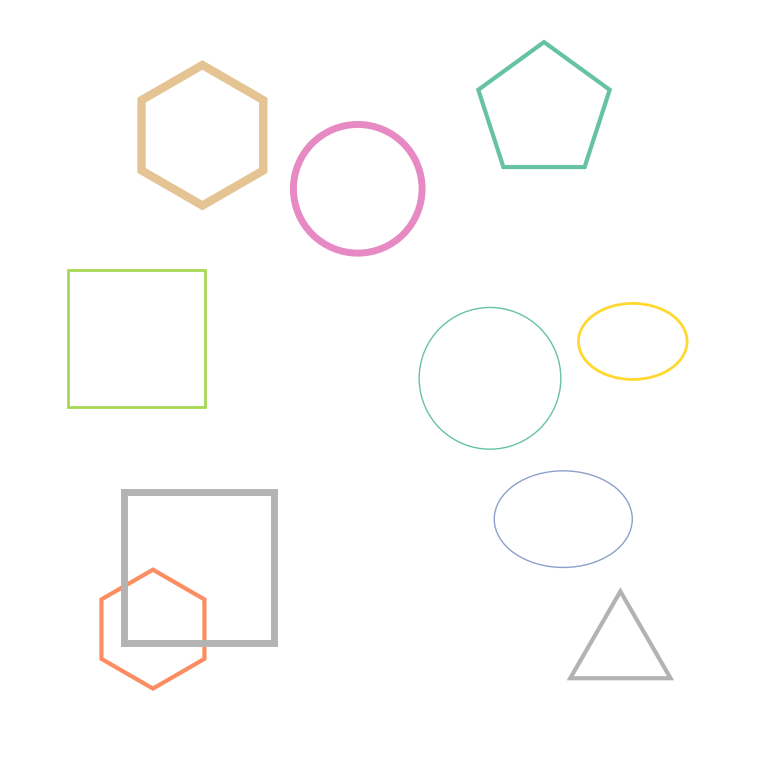[{"shape": "circle", "thickness": 0.5, "radius": 0.46, "center": [0.636, 0.509]}, {"shape": "pentagon", "thickness": 1.5, "radius": 0.45, "center": [0.706, 0.856]}, {"shape": "hexagon", "thickness": 1.5, "radius": 0.39, "center": [0.199, 0.183]}, {"shape": "oval", "thickness": 0.5, "radius": 0.45, "center": [0.732, 0.326]}, {"shape": "circle", "thickness": 2.5, "radius": 0.42, "center": [0.465, 0.755]}, {"shape": "square", "thickness": 1, "radius": 0.44, "center": [0.177, 0.56]}, {"shape": "oval", "thickness": 1, "radius": 0.35, "center": [0.822, 0.557]}, {"shape": "hexagon", "thickness": 3, "radius": 0.46, "center": [0.263, 0.824]}, {"shape": "triangle", "thickness": 1.5, "radius": 0.38, "center": [0.806, 0.157]}, {"shape": "square", "thickness": 2.5, "radius": 0.49, "center": [0.259, 0.263]}]